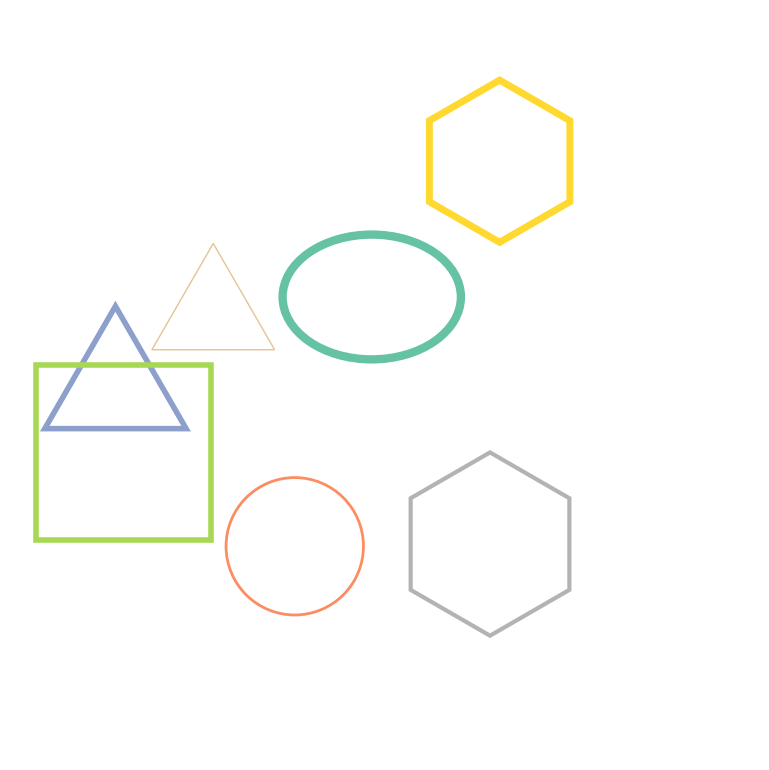[{"shape": "oval", "thickness": 3, "radius": 0.58, "center": [0.483, 0.614]}, {"shape": "circle", "thickness": 1, "radius": 0.45, "center": [0.383, 0.291]}, {"shape": "triangle", "thickness": 2, "radius": 0.53, "center": [0.15, 0.496]}, {"shape": "square", "thickness": 2, "radius": 0.57, "center": [0.16, 0.412]}, {"shape": "hexagon", "thickness": 2.5, "radius": 0.53, "center": [0.649, 0.791]}, {"shape": "triangle", "thickness": 0.5, "radius": 0.46, "center": [0.277, 0.592]}, {"shape": "hexagon", "thickness": 1.5, "radius": 0.6, "center": [0.636, 0.293]}]